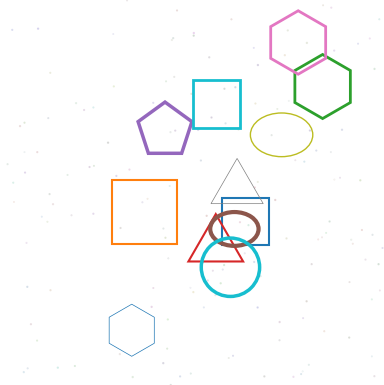[{"shape": "square", "thickness": 1.5, "radius": 0.31, "center": [0.638, 0.426]}, {"shape": "hexagon", "thickness": 0.5, "radius": 0.34, "center": [0.342, 0.142]}, {"shape": "square", "thickness": 1.5, "radius": 0.42, "center": [0.376, 0.449]}, {"shape": "hexagon", "thickness": 2, "radius": 0.42, "center": [0.838, 0.775]}, {"shape": "triangle", "thickness": 1.5, "radius": 0.41, "center": [0.56, 0.362]}, {"shape": "pentagon", "thickness": 2.5, "radius": 0.37, "center": [0.429, 0.661]}, {"shape": "oval", "thickness": 3, "radius": 0.31, "center": [0.609, 0.405]}, {"shape": "hexagon", "thickness": 2, "radius": 0.41, "center": [0.775, 0.89]}, {"shape": "triangle", "thickness": 0.5, "radius": 0.39, "center": [0.616, 0.51]}, {"shape": "oval", "thickness": 1, "radius": 0.41, "center": [0.731, 0.65]}, {"shape": "circle", "thickness": 2.5, "radius": 0.38, "center": [0.599, 0.306]}, {"shape": "square", "thickness": 2, "radius": 0.31, "center": [0.562, 0.73]}]